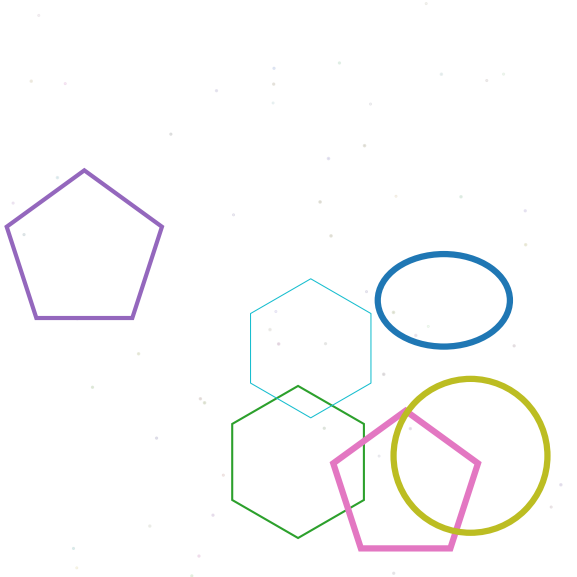[{"shape": "oval", "thickness": 3, "radius": 0.57, "center": [0.769, 0.479]}, {"shape": "hexagon", "thickness": 1, "radius": 0.66, "center": [0.516, 0.199]}, {"shape": "pentagon", "thickness": 2, "radius": 0.71, "center": [0.146, 0.563]}, {"shape": "pentagon", "thickness": 3, "radius": 0.66, "center": [0.702, 0.156]}, {"shape": "circle", "thickness": 3, "radius": 0.67, "center": [0.815, 0.21]}, {"shape": "hexagon", "thickness": 0.5, "radius": 0.6, "center": [0.538, 0.396]}]